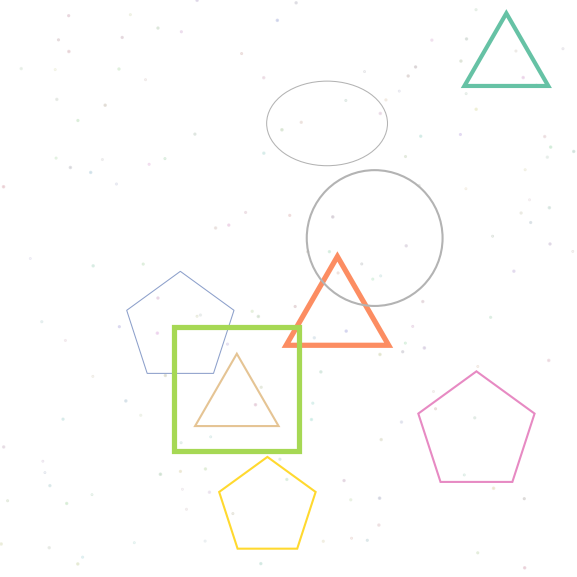[{"shape": "triangle", "thickness": 2, "radius": 0.42, "center": [0.877, 0.892]}, {"shape": "triangle", "thickness": 2.5, "radius": 0.51, "center": [0.584, 0.453]}, {"shape": "pentagon", "thickness": 0.5, "radius": 0.49, "center": [0.312, 0.432]}, {"shape": "pentagon", "thickness": 1, "radius": 0.53, "center": [0.825, 0.25]}, {"shape": "square", "thickness": 2.5, "radius": 0.54, "center": [0.409, 0.325]}, {"shape": "pentagon", "thickness": 1, "radius": 0.44, "center": [0.463, 0.12]}, {"shape": "triangle", "thickness": 1, "radius": 0.42, "center": [0.41, 0.303]}, {"shape": "circle", "thickness": 1, "radius": 0.59, "center": [0.649, 0.587]}, {"shape": "oval", "thickness": 0.5, "radius": 0.52, "center": [0.566, 0.785]}]